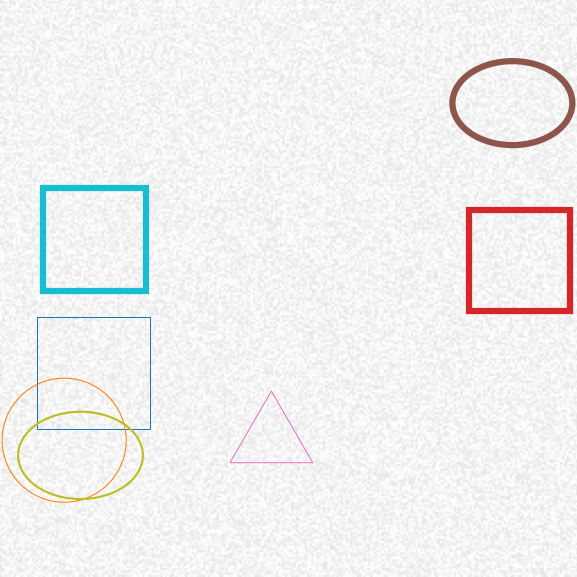[{"shape": "square", "thickness": 0.5, "radius": 0.49, "center": [0.162, 0.353]}, {"shape": "circle", "thickness": 0.5, "radius": 0.54, "center": [0.111, 0.237]}, {"shape": "square", "thickness": 3, "radius": 0.44, "center": [0.899, 0.547]}, {"shape": "oval", "thickness": 3, "radius": 0.52, "center": [0.887, 0.821]}, {"shape": "triangle", "thickness": 0.5, "radius": 0.41, "center": [0.47, 0.239]}, {"shape": "oval", "thickness": 1, "radius": 0.54, "center": [0.139, 0.211]}, {"shape": "square", "thickness": 3, "radius": 0.45, "center": [0.164, 0.584]}]